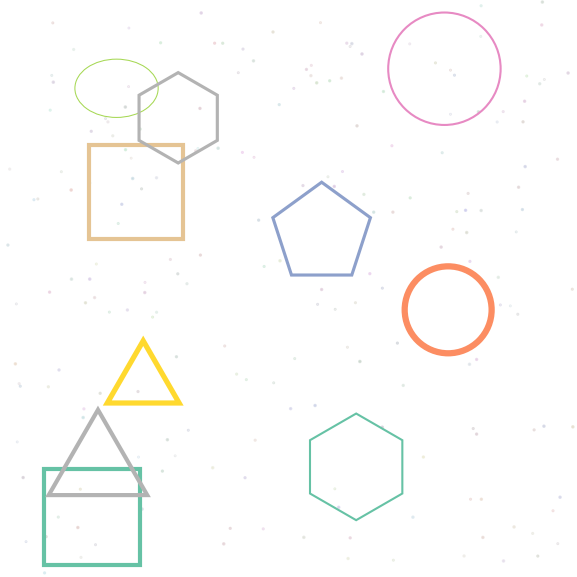[{"shape": "square", "thickness": 2, "radius": 0.42, "center": [0.159, 0.104]}, {"shape": "hexagon", "thickness": 1, "radius": 0.46, "center": [0.617, 0.191]}, {"shape": "circle", "thickness": 3, "radius": 0.38, "center": [0.776, 0.463]}, {"shape": "pentagon", "thickness": 1.5, "radius": 0.44, "center": [0.557, 0.595]}, {"shape": "circle", "thickness": 1, "radius": 0.49, "center": [0.77, 0.88]}, {"shape": "oval", "thickness": 0.5, "radius": 0.36, "center": [0.202, 0.846]}, {"shape": "triangle", "thickness": 2.5, "radius": 0.36, "center": [0.248, 0.337]}, {"shape": "square", "thickness": 2, "radius": 0.41, "center": [0.235, 0.667]}, {"shape": "hexagon", "thickness": 1.5, "radius": 0.39, "center": [0.309, 0.795]}, {"shape": "triangle", "thickness": 2, "radius": 0.49, "center": [0.17, 0.191]}]